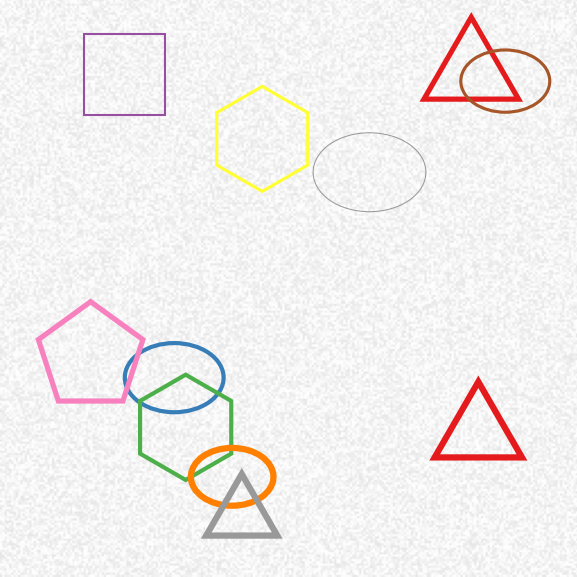[{"shape": "triangle", "thickness": 3, "radius": 0.44, "center": [0.828, 0.251]}, {"shape": "triangle", "thickness": 2.5, "radius": 0.47, "center": [0.816, 0.875]}, {"shape": "oval", "thickness": 2, "radius": 0.43, "center": [0.302, 0.345]}, {"shape": "hexagon", "thickness": 2, "radius": 0.46, "center": [0.321, 0.259]}, {"shape": "square", "thickness": 1, "radius": 0.35, "center": [0.215, 0.87]}, {"shape": "oval", "thickness": 3, "radius": 0.36, "center": [0.402, 0.173]}, {"shape": "hexagon", "thickness": 1.5, "radius": 0.45, "center": [0.454, 0.759]}, {"shape": "oval", "thickness": 1.5, "radius": 0.39, "center": [0.875, 0.859]}, {"shape": "pentagon", "thickness": 2.5, "radius": 0.48, "center": [0.157, 0.382]}, {"shape": "oval", "thickness": 0.5, "radius": 0.49, "center": [0.64, 0.701]}, {"shape": "triangle", "thickness": 3, "radius": 0.36, "center": [0.419, 0.107]}]